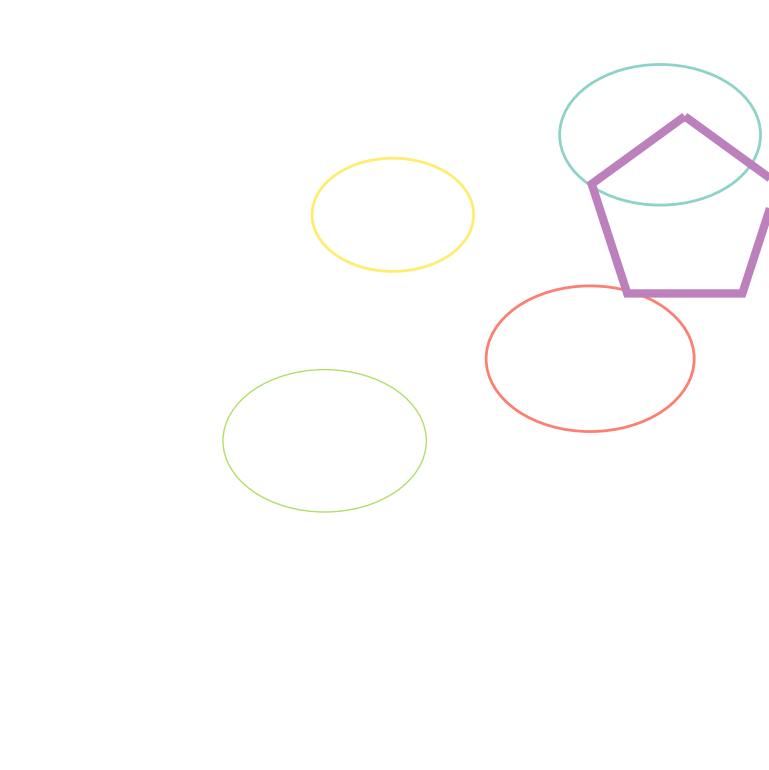[{"shape": "oval", "thickness": 1, "radius": 0.65, "center": [0.857, 0.825]}, {"shape": "oval", "thickness": 1, "radius": 0.68, "center": [0.766, 0.534]}, {"shape": "oval", "thickness": 0.5, "radius": 0.66, "center": [0.422, 0.428]}, {"shape": "pentagon", "thickness": 3, "radius": 0.64, "center": [0.889, 0.722]}, {"shape": "oval", "thickness": 1, "radius": 0.52, "center": [0.51, 0.721]}]